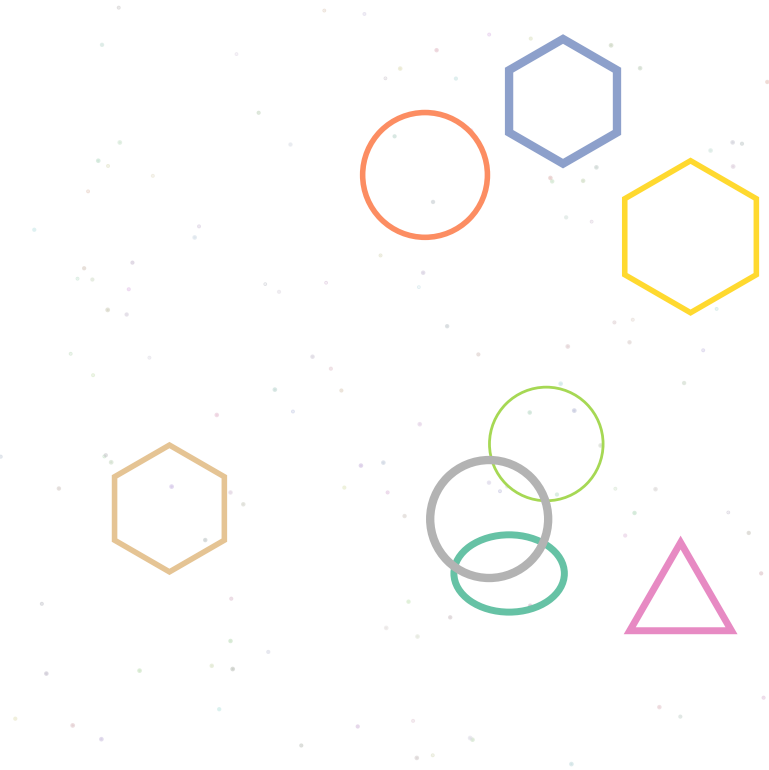[{"shape": "oval", "thickness": 2.5, "radius": 0.36, "center": [0.661, 0.255]}, {"shape": "circle", "thickness": 2, "radius": 0.41, "center": [0.552, 0.773]}, {"shape": "hexagon", "thickness": 3, "radius": 0.4, "center": [0.731, 0.868]}, {"shape": "triangle", "thickness": 2.5, "radius": 0.38, "center": [0.884, 0.219]}, {"shape": "circle", "thickness": 1, "radius": 0.37, "center": [0.709, 0.423]}, {"shape": "hexagon", "thickness": 2, "radius": 0.49, "center": [0.897, 0.693]}, {"shape": "hexagon", "thickness": 2, "radius": 0.41, "center": [0.22, 0.34]}, {"shape": "circle", "thickness": 3, "radius": 0.38, "center": [0.635, 0.326]}]